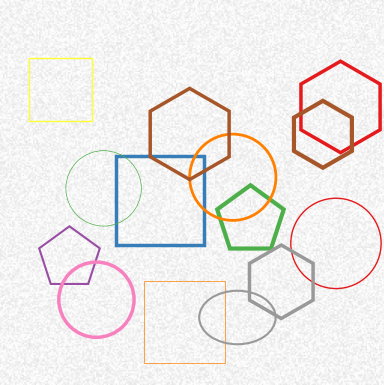[{"shape": "circle", "thickness": 1, "radius": 0.59, "center": [0.873, 0.368]}, {"shape": "hexagon", "thickness": 2.5, "radius": 0.59, "center": [0.884, 0.722]}, {"shape": "square", "thickness": 2.5, "radius": 0.58, "center": [0.415, 0.479]}, {"shape": "pentagon", "thickness": 3, "radius": 0.45, "center": [0.651, 0.428]}, {"shape": "circle", "thickness": 0.5, "radius": 0.49, "center": [0.269, 0.511]}, {"shape": "pentagon", "thickness": 1.5, "radius": 0.41, "center": [0.18, 0.329]}, {"shape": "circle", "thickness": 2, "radius": 0.56, "center": [0.605, 0.54]}, {"shape": "square", "thickness": 0.5, "radius": 0.53, "center": [0.479, 0.164]}, {"shape": "square", "thickness": 1, "radius": 0.41, "center": [0.157, 0.767]}, {"shape": "hexagon", "thickness": 3, "radius": 0.43, "center": [0.839, 0.651]}, {"shape": "hexagon", "thickness": 2.5, "radius": 0.59, "center": [0.493, 0.652]}, {"shape": "circle", "thickness": 2.5, "radius": 0.49, "center": [0.25, 0.222]}, {"shape": "oval", "thickness": 1.5, "radius": 0.5, "center": [0.617, 0.175]}, {"shape": "hexagon", "thickness": 2.5, "radius": 0.48, "center": [0.731, 0.268]}]